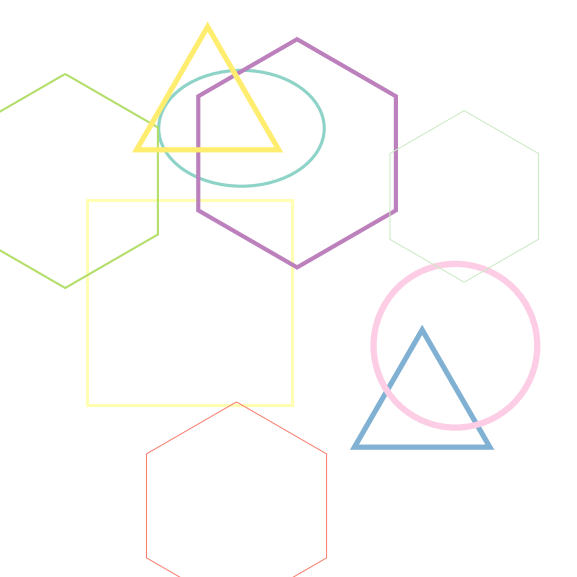[{"shape": "oval", "thickness": 1.5, "radius": 0.72, "center": [0.418, 0.777]}, {"shape": "square", "thickness": 1.5, "radius": 0.89, "center": [0.328, 0.475]}, {"shape": "hexagon", "thickness": 0.5, "radius": 0.9, "center": [0.41, 0.123]}, {"shape": "triangle", "thickness": 2.5, "radius": 0.68, "center": [0.731, 0.293]}, {"shape": "hexagon", "thickness": 1, "radius": 0.93, "center": [0.113, 0.686]}, {"shape": "circle", "thickness": 3, "radius": 0.71, "center": [0.789, 0.4]}, {"shape": "hexagon", "thickness": 2, "radius": 0.99, "center": [0.514, 0.734]}, {"shape": "hexagon", "thickness": 0.5, "radius": 0.74, "center": [0.804, 0.659]}, {"shape": "triangle", "thickness": 2.5, "radius": 0.71, "center": [0.36, 0.811]}]